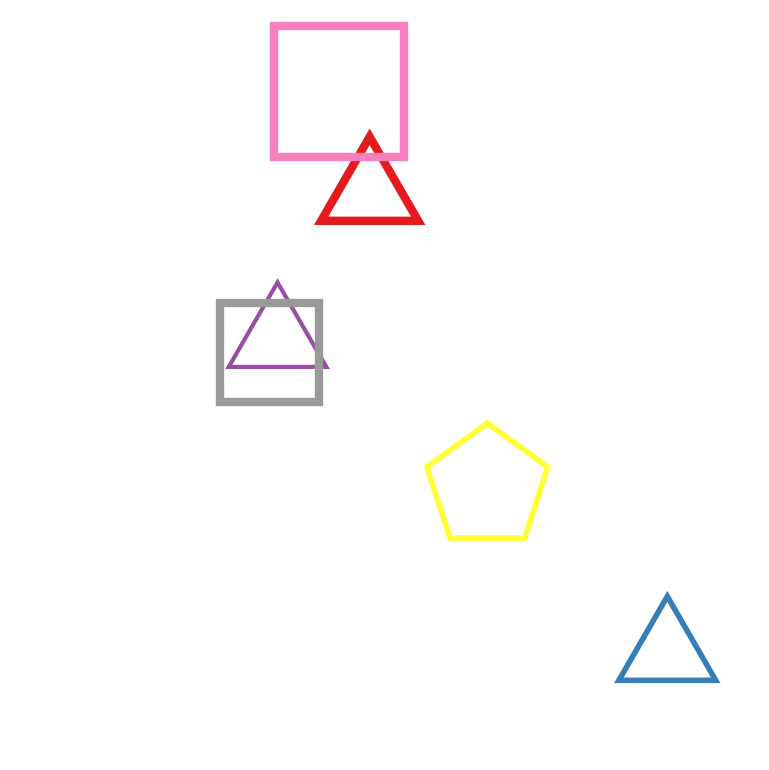[{"shape": "triangle", "thickness": 3, "radius": 0.36, "center": [0.48, 0.75]}, {"shape": "triangle", "thickness": 2, "radius": 0.36, "center": [0.867, 0.153]}, {"shape": "triangle", "thickness": 1.5, "radius": 0.37, "center": [0.36, 0.56]}, {"shape": "pentagon", "thickness": 2, "radius": 0.41, "center": [0.633, 0.368]}, {"shape": "square", "thickness": 3, "radius": 0.42, "center": [0.44, 0.881]}, {"shape": "square", "thickness": 3, "radius": 0.32, "center": [0.35, 0.542]}]